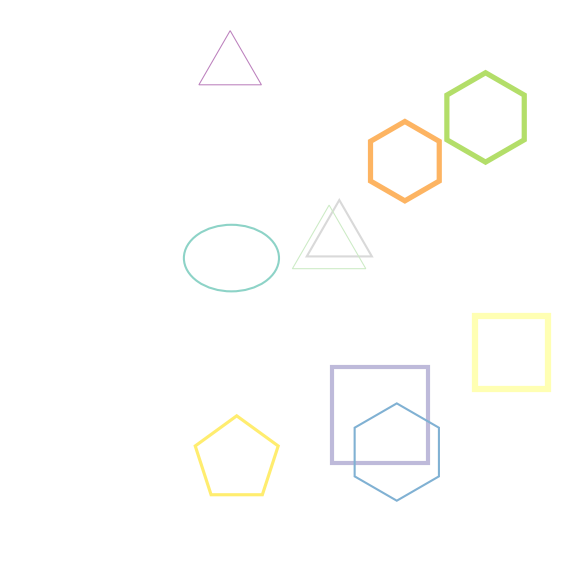[{"shape": "oval", "thickness": 1, "radius": 0.41, "center": [0.401, 0.552]}, {"shape": "square", "thickness": 3, "radius": 0.31, "center": [0.886, 0.389]}, {"shape": "square", "thickness": 2, "radius": 0.41, "center": [0.658, 0.28]}, {"shape": "hexagon", "thickness": 1, "radius": 0.42, "center": [0.687, 0.216]}, {"shape": "hexagon", "thickness": 2.5, "radius": 0.34, "center": [0.701, 0.72]}, {"shape": "hexagon", "thickness": 2.5, "radius": 0.39, "center": [0.841, 0.796]}, {"shape": "triangle", "thickness": 1, "radius": 0.33, "center": [0.588, 0.588]}, {"shape": "triangle", "thickness": 0.5, "radius": 0.31, "center": [0.399, 0.884]}, {"shape": "triangle", "thickness": 0.5, "radius": 0.37, "center": [0.57, 0.571]}, {"shape": "pentagon", "thickness": 1.5, "radius": 0.38, "center": [0.41, 0.204]}]